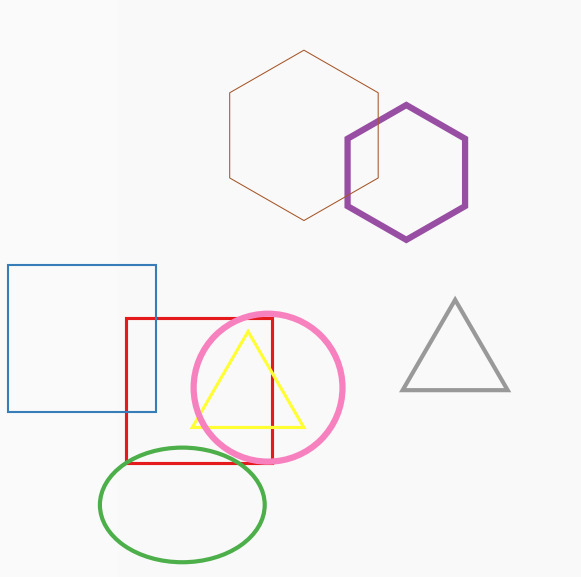[{"shape": "square", "thickness": 1.5, "radius": 0.63, "center": [0.342, 0.323]}, {"shape": "square", "thickness": 1, "radius": 0.64, "center": [0.141, 0.413]}, {"shape": "oval", "thickness": 2, "radius": 0.71, "center": [0.314, 0.125]}, {"shape": "hexagon", "thickness": 3, "radius": 0.58, "center": [0.699, 0.701]}, {"shape": "triangle", "thickness": 1.5, "radius": 0.55, "center": [0.427, 0.314]}, {"shape": "hexagon", "thickness": 0.5, "radius": 0.74, "center": [0.523, 0.765]}, {"shape": "circle", "thickness": 3, "radius": 0.64, "center": [0.461, 0.328]}, {"shape": "triangle", "thickness": 2, "radius": 0.52, "center": [0.783, 0.376]}]